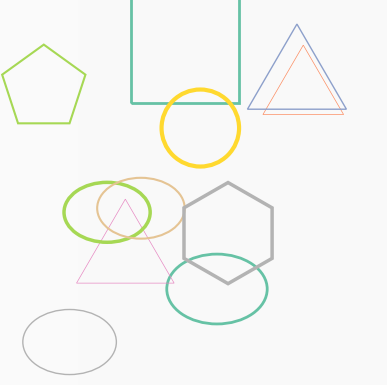[{"shape": "square", "thickness": 2, "radius": 0.7, "center": [0.478, 0.872]}, {"shape": "oval", "thickness": 2, "radius": 0.65, "center": [0.56, 0.249]}, {"shape": "triangle", "thickness": 0.5, "radius": 0.6, "center": [0.783, 0.763]}, {"shape": "triangle", "thickness": 1, "radius": 0.74, "center": [0.766, 0.79]}, {"shape": "triangle", "thickness": 0.5, "radius": 0.73, "center": [0.323, 0.337]}, {"shape": "pentagon", "thickness": 1.5, "radius": 0.57, "center": [0.113, 0.771]}, {"shape": "oval", "thickness": 2.5, "radius": 0.56, "center": [0.276, 0.449]}, {"shape": "circle", "thickness": 3, "radius": 0.5, "center": [0.517, 0.667]}, {"shape": "oval", "thickness": 1.5, "radius": 0.56, "center": [0.364, 0.459]}, {"shape": "hexagon", "thickness": 2.5, "radius": 0.66, "center": [0.589, 0.395]}, {"shape": "oval", "thickness": 1, "radius": 0.6, "center": [0.18, 0.112]}]